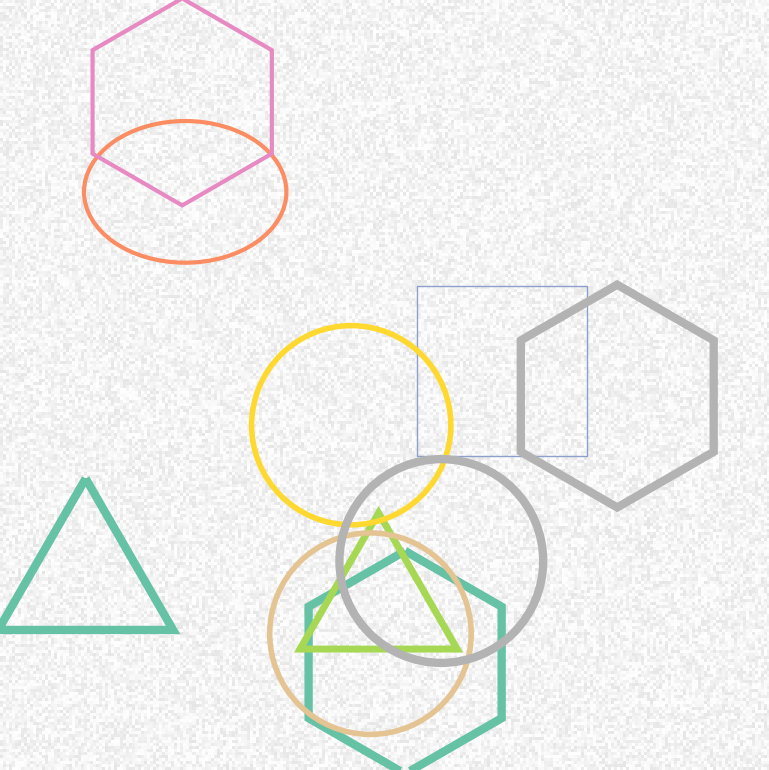[{"shape": "triangle", "thickness": 3, "radius": 0.66, "center": [0.111, 0.247]}, {"shape": "hexagon", "thickness": 3, "radius": 0.72, "center": [0.526, 0.14]}, {"shape": "oval", "thickness": 1.5, "radius": 0.66, "center": [0.241, 0.751]}, {"shape": "square", "thickness": 0.5, "radius": 0.55, "center": [0.652, 0.518]}, {"shape": "hexagon", "thickness": 1.5, "radius": 0.67, "center": [0.237, 0.868]}, {"shape": "triangle", "thickness": 2.5, "radius": 0.59, "center": [0.492, 0.216]}, {"shape": "circle", "thickness": 2, "radius": 0.65, "center": [0.456, 0.448]}, {"shape": "circle", "thickness": 2, "radius": 0.65, "center": [0.481, 0.177]}, {"shape": "hexagon", "thickness": 3, "radius": 0.72, "center": [0.802, 0.486]}, {"shape": "circle", "thickness": 3, "radius": 0.66, "center": [0.573, 0.271]}]